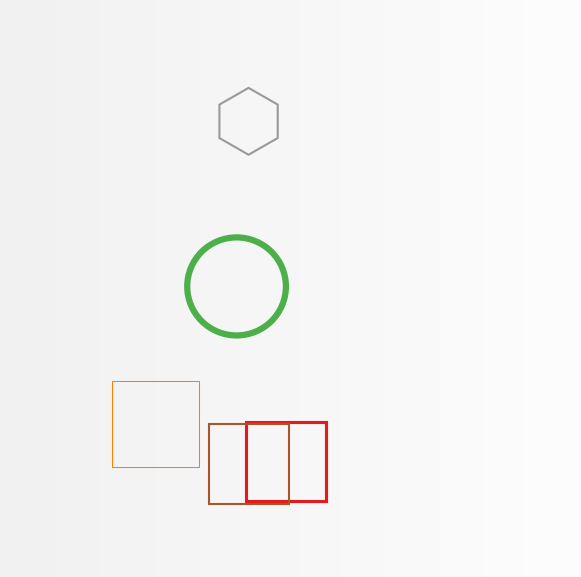[{"shape": "square", "thickness": 1.5, "radius": 0.34, "center": [0.492, 0.2]}, {"shape": "circle", "thickness": 3, "radius": 0.42, "center": [0.407, 0.503]}, {"shape": "square", "thickness": 0.5, "radius": 0.37, "center": [0.267, 0.265]}, {"shape": "square", "thickness": 1, "radius": 0.35, "center": [0.429, 0.196]}, {"shape": "hexagon", "thickness": 1, "radius": 0.29, "center": [0.428, 0.789]}]